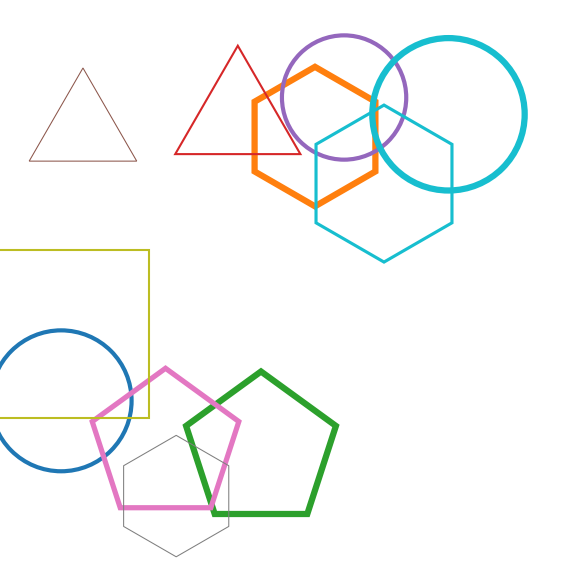[{"shape": "circle", "thickness": 2, "radius": 0.61, "center": [0.106, 0.305]}, {"shape": "hexagon", "thickness": 3, "radius": 0.6, "center": [0.545, 0.763]}, {"shape": "pentagon", "thickness": 3, "radius": 0.68, "center": [0.452, 0.219]}, {"shape": "triangle", "thickness": 1, "radius": 0.63, "center": [0.412, 0.795]}, {"shape": "circle", "thickness": 2, "radius": 0.54, "center": [0.596, 0.83]}, {"shape": "triangle", "thickness": 0.5, "radius": 0.54, "center": [0.144, 0.774]}, {"shape": "pentagon", "thickness": 2.5, "radius": 0.67, "center": [0.287, 0.228]}, {"shape": "hexagon", "thickness": 0.5, "radius": 0.53, "center": [0.305, 0.14]}, {"shape": "square", "thickness": 1, "radius": 0.73, "center": [0.112, 0.421]}, {"shape": "hexagon", "thickness": 1.5, "radius": 0.68, "center": [0.665, 0.681]}, {"shape": "circle", "thickness": 3, "radius": 0.66, "center": [0.777, 0.801]}]